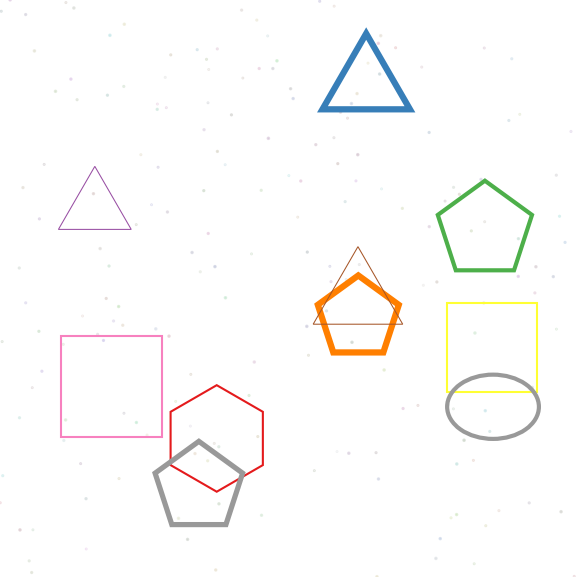[{"shape": "hexagon", "thickness": 1, "radius": 0.46, "center": [0.375, 0.24]}, {"shape": "triangle", "thickness": 3, "radius": 0.44, "center": [0.634, 0.854]}, {"shape": "pentagon", "thickness": 2, "radius": 0.43, "center": [0.84, 0.6]}, {"shape": "triangle", "thickness": 0.5, "radius": 0.36, "center": [0.164, 0.638]}, {"shape": "pentagon", "thickness": 3, "radius": 0.37, "center": [0.62, 0.448]}, {"shape": "square", "thickness": 1, "radius": 0.39, "center": [0.852, 0.397]}, {"shape": "triangle", "thickness": 0.5, "radius": 0.45, "center": [0.62, 0.483]}, {"shape": "square", "thickness": 1, "radius": 0.44, "center": [0.193, 0.331]}, {"shape": "oval", "thickness": 2, "radius": 0.4, "center": [0.854, 0.295]}, {"shape": "pentagon", "thickness": 2.5, "radius": 0.4, "center": [0.344, 0.155]}]